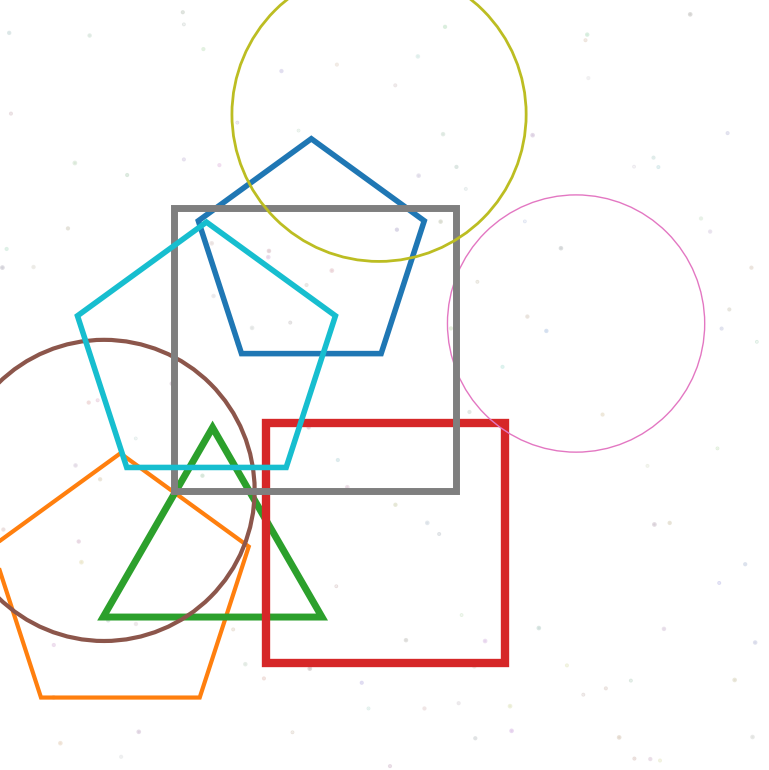[{"shape": "pentagon", "thickness": 2, "radius": 0.77, "center": [0.404, 0.666]}, {"shape": "pentagon", "thickness": 1.5, "radius": 0.88, "center": [0.156, 0.236]}, {"shape": "triangle", "thickness": 2.5, "radius": 0.82, "center": [0.276, 0.281]}, {"shape": "square", "thickness": 3, "radius": 0.78, "center": [0.501, 0.295]}, {"shape": "circle", "thickness": 1.5, "radius": 0.98, "center": [0.135, 0.363]}, {"shape": "circle", "thickness": 0.5, "radius": 0.84, "center": [0.748, 0.58]}, {"shape": "square", "thickness": 2.5, "radius": 0.92, "center": [0.409, 0.546]}, {"shape": "circle", "thickness": 1, "radius": 0.96, "center": [0.492, 0.852]}, {"shape": "pentagon", "thickness": 2, "radius": 0.88, "center": [0.268, 0.535]}]